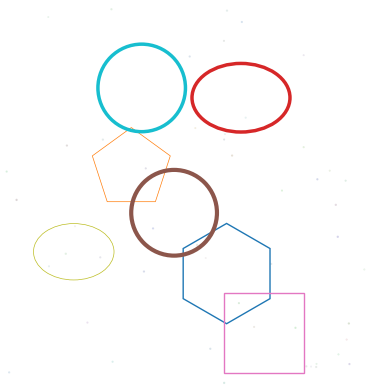[{"shape": "hexagon", "thickness": 1, "radius": 0.65, "center": [0.589, 0.289]}, {"shape": "pentagon", "thickness": 0.5, "radius": 0.53, "center": [0.341, 0.562]}, {"shape": "oval", "thickness": 2.5, "radius": 0.64, "center": [0.626, 0.746]}, {"shape": "circle", "thickness": 3, "radius": 0.56, "center": [0.452, 0.447]}, {"shape": "square", "thickness": 1, "radius": 0.52, "center": [0.686, 0.136]}, {"shape": "oval", "thickness": 0.5, "radius": 0.52, "center": [0.192, 0.346]}, {"shape": "circle", "thickness": 2.5, "radius": 0.57, "center": [0.368, 0.772]}]